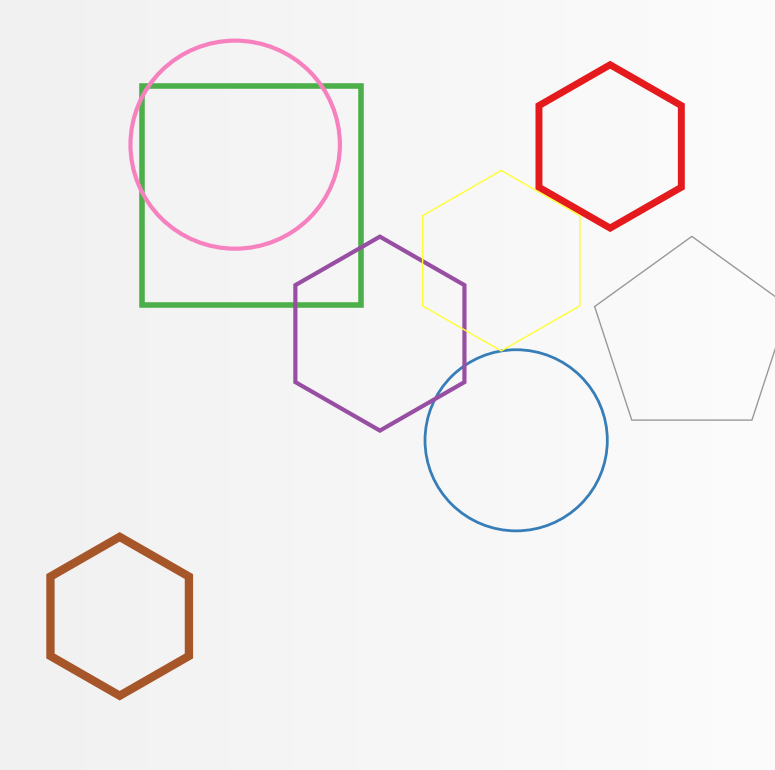[{"shape": "hexagon", "thickness": 2.5, "radius": 0.53, "center": [0.787, 0.81]}, {"shape": "circle", "thickness": 1, "radius": 0.59, "center": [0.666, 0.428]}, {"shape": "square", "thickness": 2, "radius": 0.71, "center": [0.324, 0.746]}, {"shape": "hexagon", "thickness": 1.5, "radius": 0.63, "center": [0.49, 0.567]}, {"shape": "hexagon", "thickness": 0.5, "radius": 0.59, "center": [0.647, 0.661]}, {"shape": "hexagon", "thickness": 3, "radius": 0.52, "center": [0.154, 0.2]}, {"shape": "circle", "thickness": 1.5, "radius": 0.68, "center": [0.303, 0.812]}, {"shape": "pentagon", "thickness": 0.5, "radius": 0.66, "center": [0.893, 0.561]}]